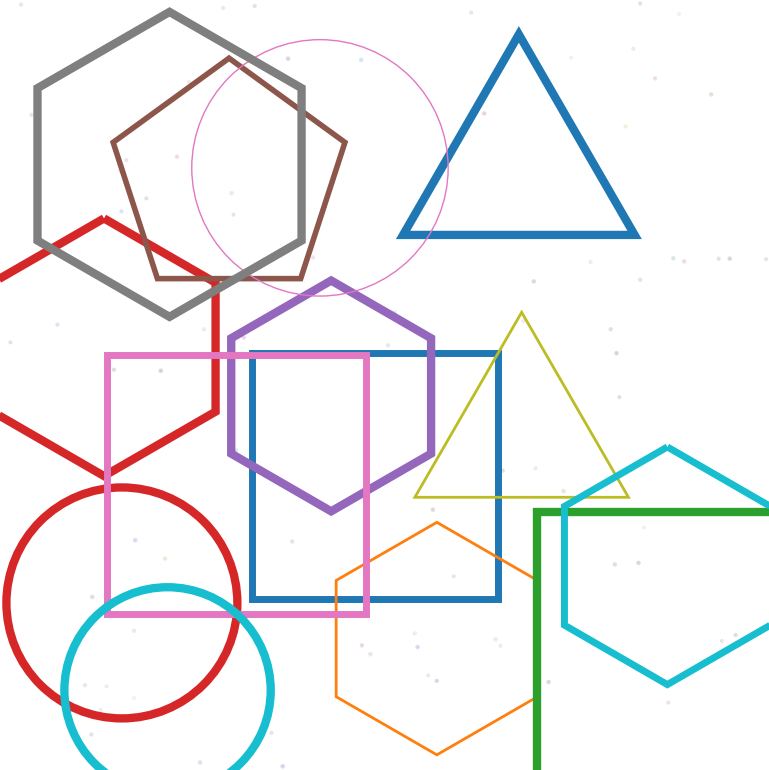[{"shape": "triangle", "thickness": 3, "radius": 0.87, "center": [0.674, 0.782]}, {"shape": "square", "thickness": 2.5, "radius": 0.8, "center": [0.487, 0.381]}, {"shape": "hexagon", "thickness": 1, "radius": 0.75, "center": [0.567, 0.171]}, {"shape": "square", "thickness": 3, "radius": 0.84, "center": [0.866, 0.166]}, {"shape": "circle", "thickness": 3, "radius": 0.75, "center": [0.158, 0.217]}, {"shape": "hexagon", "thickness": 3, "radius": 0.84, "center": [0.135, 0.549]}, {"shape": "hexagon", "thickness": 3, "radius": 0.75, "center": [0.43, 0.486]}, {"shape": "pentagon", "thickness": 2, "radius": 0.79, "center": [0.297, 0.766]}, {"shape": "square", "thickness": 2.5, "radius": 0.84, "center": [0.307, 0.371]}, {"shape": "circle", "thickness": 0.5, "radius": 0.83, "center": [0.416, 0.782]}, {"shape": "hexagon", "thickness": 3, "radius": 0.99, "center": [0.22, 0.787]}, {"shape": "triangle", "thickness": 1, "radius": 0.8, "center": [0.677, 0.434]}, {"shape": "circle", "thickness": 3, "radius": 0.67, "center": [0.218, 0.103]}, {"shape": "hexagon", "thickness": 2.5, "radius": 0.77, "center": [0.867, 0.265]}]